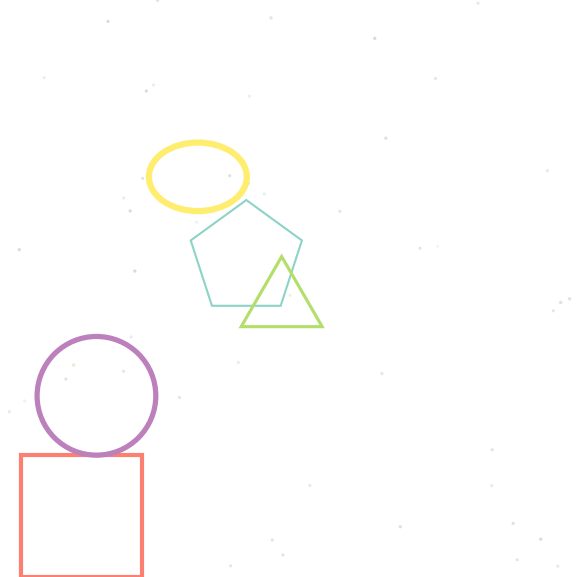[{"shape": "pentagon", "thickness": 1, "radius": 0.51, "center": [0.427, 0.552]}, {"shape": "square", "thickness": 2, "radius": 0.53, "center": [0.141, 0.106]}, {"shape": "triangle", "thickness": 1.5, "radius": 0.4, "center": [0.488, 0.474]}, {"shape": "circle", "thickness": 2.5, "radius": 0.51, "center": [0.167, 0.314]}, {"shape": "oval", "thickness": 3, "radius": 0.42, "center": [0.343, 0.693]}]